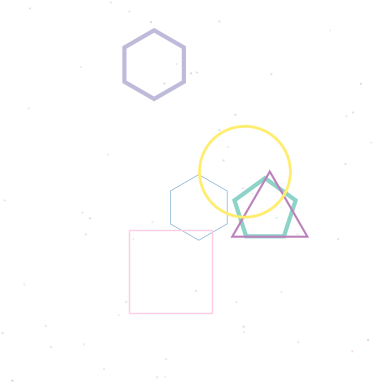[{"shape": "pentagon", "thickness": 3, "radius": 0.42, "center": [0.688, 0.454]}, {"shape": "hexagon", "thickness": 3, "radius": 0.45, "center": [0.4, 0.832]}, {"shape": "hexagon", "thickness": 0.5, "radius": 0.43, "center": [0.516, 0.461]}, {"shape": "square", "thickness": 1, "radius": 0.54, "center": [0.443, 0.296]}, {"shape": "triangle", "thickness": 1.5, "radius": 0.56, "center": [0.701, 0.442]}, {"shape": "circle", "thickness": 2, "radius": 0.59, "center": [0.636, 0.554]}]